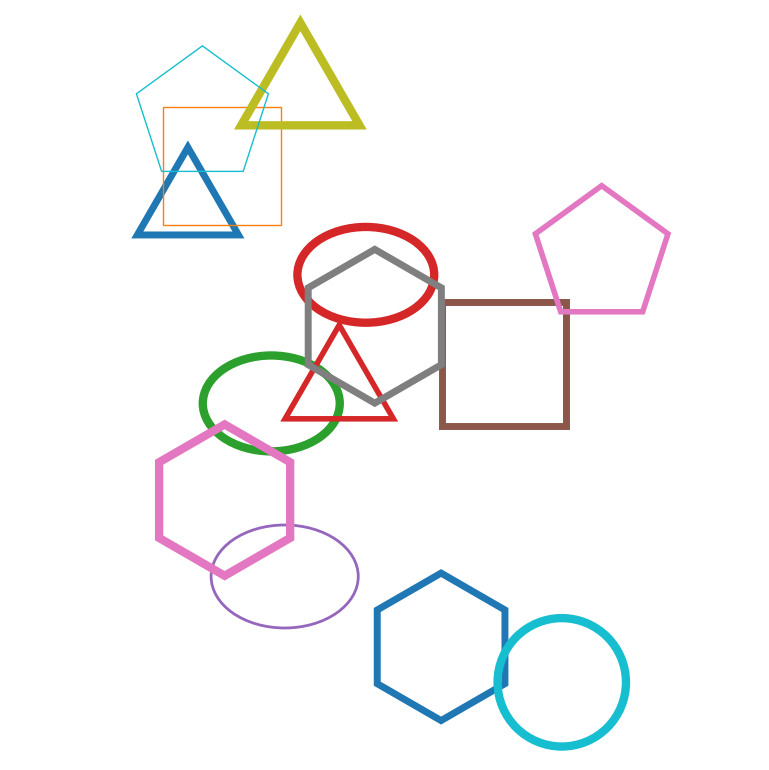[{"shape": "triangle", "thickness": 2.5, "radius": 0.38, "center": [0.244, 0.733]}, {"shape": "hexagon", "thickness": 2.5, "radius": 0.48, "center": [0.573, 0.16]}, {"shape": "square", "thickness": 0.5, "radius": 0.38, "center": [0.288, 0.785]}, {"shape": "oval", "thickness": 3, "radius": 0.44, "center": [0.352, 0.476]}, {"shape": "triangle", "thickness": 2, "radius": 0.41, "center": [0.441, 0.497]}, {"shape": "oval", "thickness": 3, "radius": 0.44, "center": [0.475, 0.643]}, {"shape": "oval", "thickness": 1, "radius": 0.48, "center": [0.37, 0.251]}, {"shape": "square", "thickness": 2.5, "radius": 0.4, "center": [0.654, 0.527]}, {"shape": "pentagon", "thickness": 2, "radius": 0.45, "center": [0.781, 0.668]}, {"shape": "hexagon", "thickness": 3, "radius": 0.49, "center": [0.292, 0.351]}, {"shape": "hexagon", "thickness": 2.5, "radius": 0.5, "center": [0.487, 0.576]}, {"shape": "triangle", "thickness": 3, "radius": 0.44, "center": [0.39, 0.882]}, {"shape": "pentagon", "thickness": 0.5, "radius": 0.45, "center": [0.263, 0.85]}, {"shape": "circle", "thickness": 3, "radius": 0.42, "center": [0.73, 0.114]}]